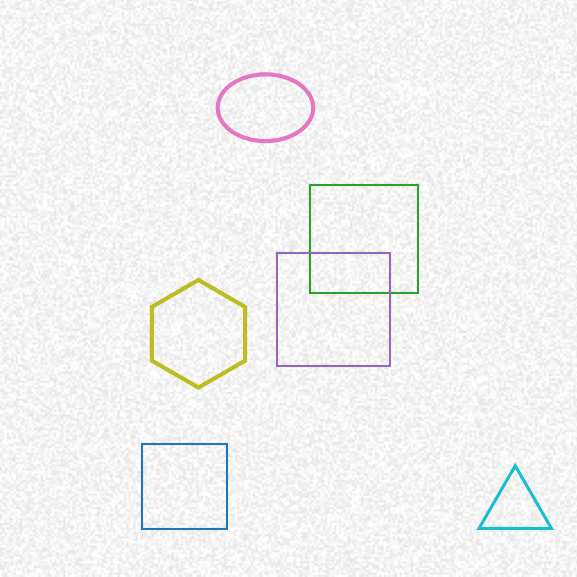[{"shape": "square", "thickness": 1, "radius": 0.37, "center": [0.319, 0.157]}, {"shape": "square", "thickness": 1, "radius": 0.47, "center": [0.63, 0.586]}, {"shape": "square", "thickness": 1, "radius": 0.49, "center": [0.577, 0.463]}, {"shape": "oval", "thickness": 2, "radius": 0.41, "center": [0.46, 0.813]}, {"shape": "hexagon", "thickness": 2, "radius": 0.47, "center": [0.344, 0.421]}, {"shape": "triangle", "thickness": 1.5, "radius": 0.36, "center": [0.892, 0.12]}]